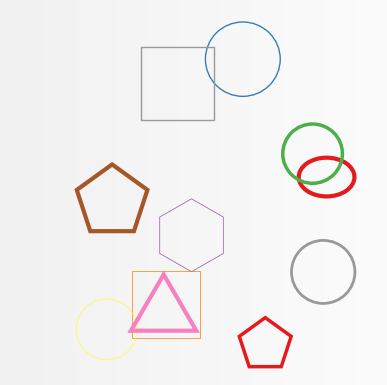[{"shape": "pentagon", "thickness": 2.5, "radius": 0.35, "center": [0.685, 0.105]}, {"shape": "oval", "thickness": 3, "radius": 0.36, "center": [0.843, 0.54]}, {"shape": "circle", "thickness": 1, "radius": 0.48, "center": [0.627, 0.846]}, {"shape": "circle", "thickness": 2.5, "radius": 0.38, "center": [0.807, 0.601]}, {"shape": "hexagon", "thickness": 0.5, "radius": 0.47, "center": [0.494, 0.389]}, {"shape": "square", "thickness": 0.5, "radius": 0.43, "center": [0.428, 0.21]}, {"shape": "circle", "thickness": 0.5, "radius": 0.39, "center": [0.275, 0.145]}, {"shape": "pentagon", "thickness": 3, "radius": 0.48, "center": [0.289, 0.477]}, {"shape": "triangle", "thickness": 3, "radius": 0.49, "center": [0.422, 0.19]}, {"shape": "square", "thickness": 1, "radius": 0.47, "center": [0.459, 0.783]}, {"shape": "circle", "thickness": 2, "radius": 0.41, "center": [0.834, 0.294]}]